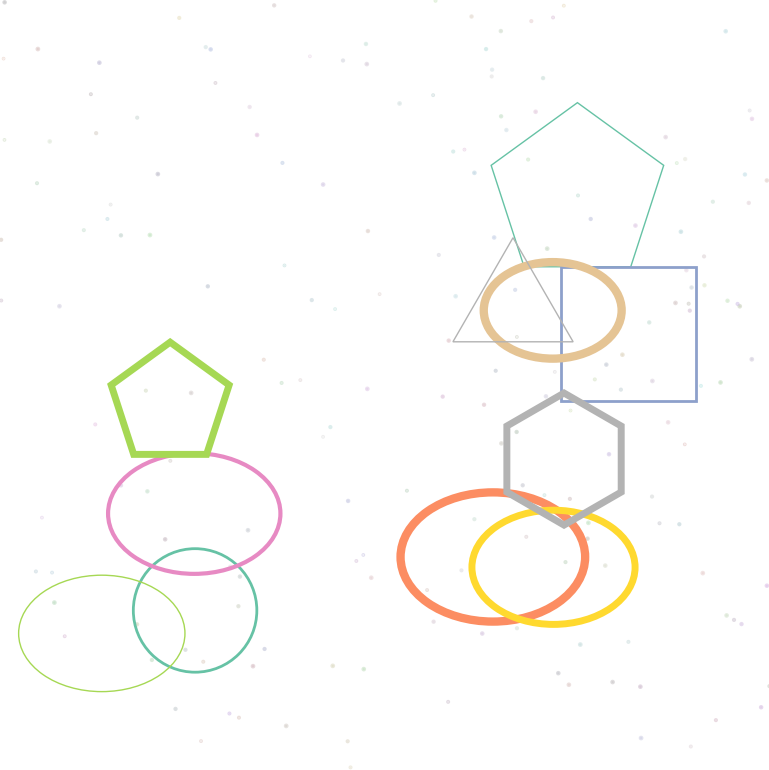[{"shape": "pentagon", "thickness": 0.5, "radius": 0.59, "center": [0.75, 0.749]}, {"shape": "circle", "thickness": 1, "radius": 0.4, "center": [0.253, 0.207]}, {"shape": "oval", "thickness": 3, "radius": 0.6, "center": [0.64, 0.277]}, {"shape": "square", "thickness": 1, "radius": 0.44, "center": [0.816, 0.566]}, {"shape": "oval", "thickness": 1.5, "radius": 0.56, "center": [0.252, 0.333]}, {"shape": "oval", "thickness": 0.5, "radius": 0.54, "center": [0.132, 0.177]}, {"shape": "pentagon", "thickness": 2.5, "radius": 0.4, "center": [0.221, 0.475]}, {"shape": "oval", "thickness": 2.5, "radius": 0.53, "center": [0.719, 0.263]}, {"shape": "oval", "thickness": 3, "radius": 0.45, "center": [0.718, 0.597]}, {"shape": "hexagon", "thickness": 2.5, "radius": 0.43, "center": [0.733, 0.404]}, {"shape": "triangle", "thickness": 0.5, "radius": 0.45, "center": [0.666, 0.601]}]